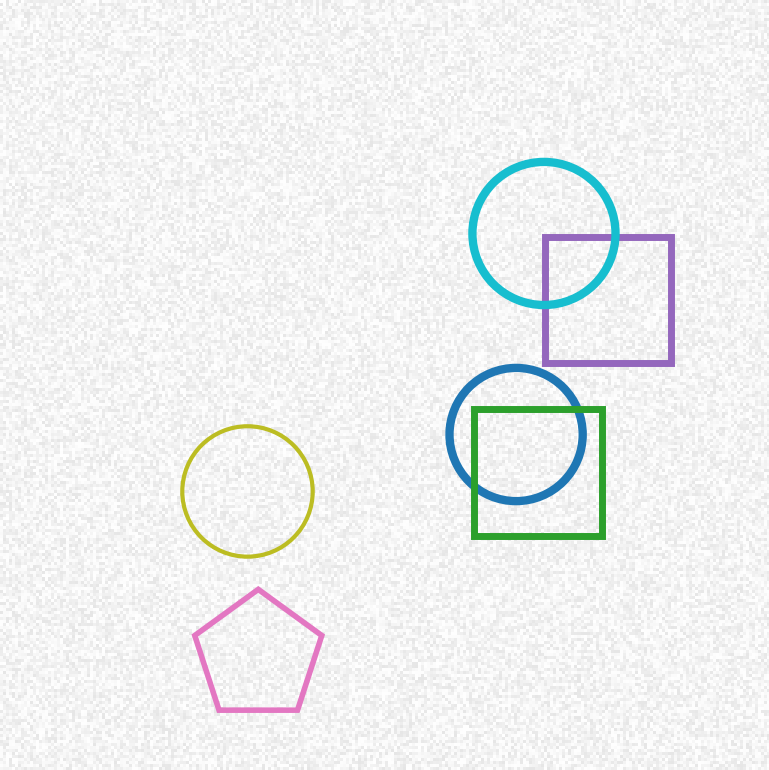[{"shape": "circle", "thickness": 3, "radius": 0.43, "center": [0.67, 0.436]}, {"shape": "square", "thickness": 2.5, "radius": 0.41, "center": [0.699, 0.387]}, {"shape": "square", "thickness": 2.5, "radius": 0.41, "center": [0.789, 0.61]}, {"shape": "pentagon", "thickness": 2, "radius": 0.43, "center": [0.335, 0.148]}, {"shape": "circle", "thickness": 1.5, "radius": 0.42, "center": [0.321, 0.362]}, {"shape": "circle", "thickness": 3, "radius": 0.46, "center": [0.706, 0.697]}]